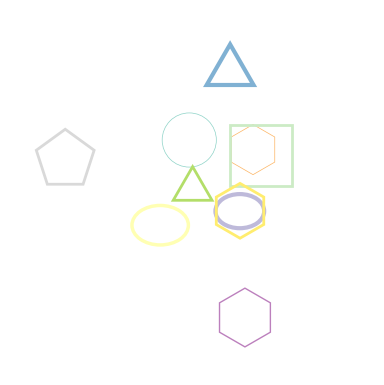[{"shape": "circle", "thickness": 0.5, "radius": 0.35, "center": [0.492, 0.636]}, {"shape": "oval", "thickness": 2.5, "radius": 0.37, "center": [0.416, 0.415]}, {"shape": "oval", "thickness": 3, "radius": 0.32, "center": [0.623, 0.452]}, {"shape": "triangle", "thickness": 3, "radius": 0.35, "center": [0.598, 0.814]}, {"shape": "hexagon", "thickness": 0.5, "radius": 0.33, "center": [0.657, 0.612]}, {"shape": "triangle", "thickness": 2, "radius": 0.29, "center": [0.5, 0.509]}, {"shape": "pentagon", "thickness": 2, "radius": 0.39, "center": [0.169, 0.585]}, {"shape": "hexagon", "thickness": 1, "radius": 0.38, "center": [0.636, 0.175]}, {"shape": "square", "thickness": 2, "radius": 0.4, "center": [0.678, 0.595]}, {"shape": "hexagon", "thickness": 2, "radius": 0.36, "center": [0.623, 0.452]}]